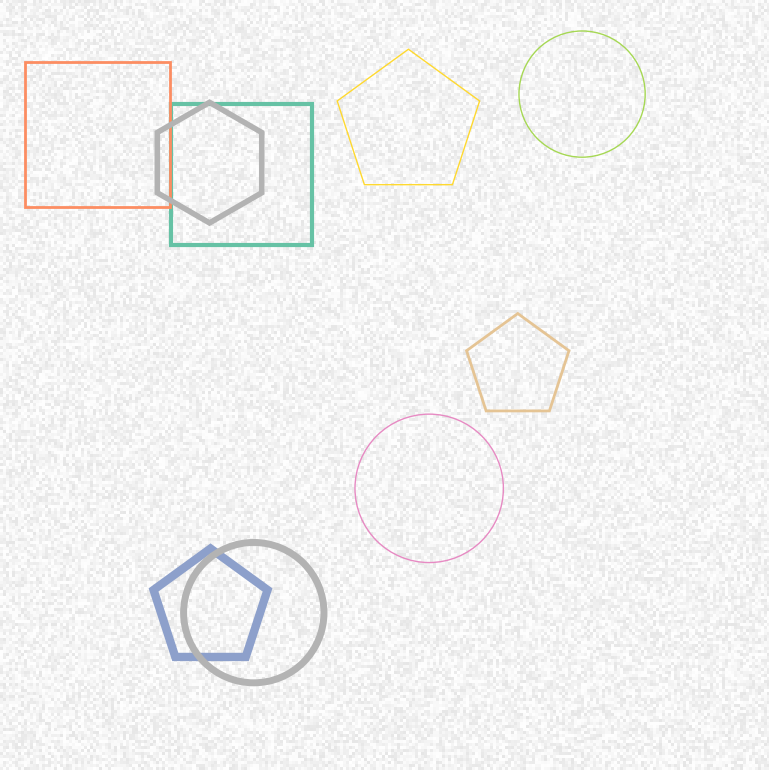[{"shape": "square", "thickness": 1.5, "radius": 0.46, "center": [0.314, 0.774]}, {"shape": "square", "thickness": 1, "radius": 0.47, "center": [0.126, 0.826]}, {"shape": "pentagon", "thickness": 3, "radius": 0.39, "center": [0.273, 0.21]}, {"shape": "circle", "thickness": 0.5, "radius": 0.48, "center": [0.557, 0.366]}, {"shape": "circle", "thickness": 0.5, "radius": 0.41, "center": [0.756, 0.878]}, {"shape": "pentagon", "thickness": 0.5, "radius": 0.49, "center": [0.53, 0.839]}, {"shape": "pentagon", "thickness": 1, "radius": 0.35, "center": [0.672, 0.523]}, {"shape": "circle", "thickness": 2.5, "radius": 0.46, "center": [0.33, 0.204]}, {"shape": "hexagon", "thickness": 2, "radius": 0.39, "center": [0.272, 0.789]}]